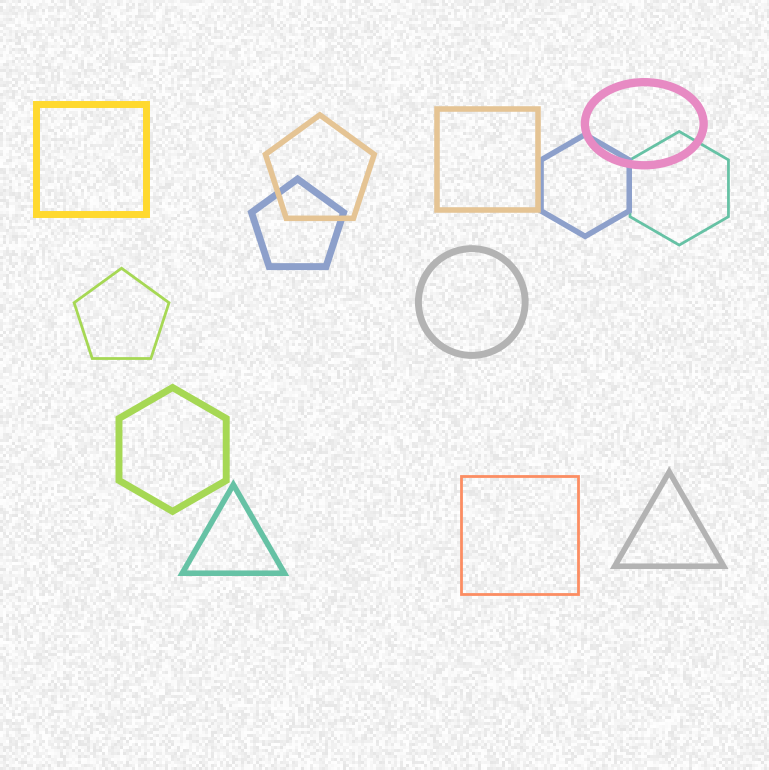[{"shape": "triangle", "thickness": 2, "radius": 0.38, "center": [0.303, 0.294]}, {"shape": "hexagon", "thickness": 1, "radius": 0.37, "center": [0.882, 0.755]}, {"shape": "square", "thickness": 1, "radius": 0.38, "center": [0.675, 0.305]}, {"shape": "pentagon", "thickness": 2.5, "radius": 0.31, "center": [0.386, 0.705]}, {"shape": "hexagon", "thickness": 2, "radius": 0.33, "center": [0.76, 0.759]}, {"shape": "oval", "thickness": 3, "radius": 0.39, "center": [0.837, 0.839]}, {"shape": "hexagon", "thickness": 2.5, "radius": 0.4, "center": [0.224, 0.416]}, {"shape": "pentagon", "thickness": 1, "radius": 0.32, "center": [0.158, 0.587]}, {"shape": "square", "thickness": 2.5, "radius": 0.36, "center": [0.118, 0.794]}, {"shape": "pentagon", "thickness": 2, "radius": 0.37, "center": [0.415, 0.777]}, {"shape": "square", "thickness": 2, "radius": 0.33, "center": [0.633, 0.793]}, {"shape": "circle", "thickness": 2.5, "radius": 0.35, "center": [0.613, 0.608]}, {"shape": "triangle", "thickness": 2, "radius": 0.41, "center": [0.869, 0.305]}]